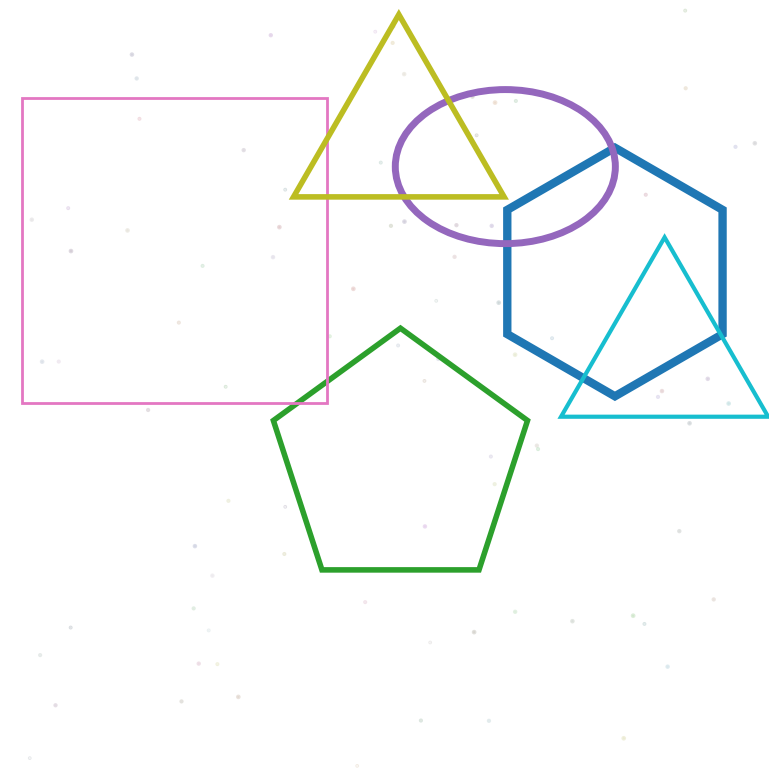[{"shape": "hexagon", "thickness": 3, "radius": 0.81, "center": [0.799, 0.647]}, {"shape": "pentagon", "thickness": 2, "radius": 0.87, "center": [0.52, 0.4]}, {"shape": "oval", "thickness": 2.5, "radius": 0.71, "center": [0.656, 0.784]}, {"shape": "square", "thickness": 1, "radius": 0.99, "center": [0.226, 0.674]}, {"shape": "triangle", "thickness": 2, "radius": 0.79, "center": [0.518, 0.823]}, {"shape": "triangle", "thickness": 1.5, "radius": 0.78, "center": [0.863, 0.536]}]